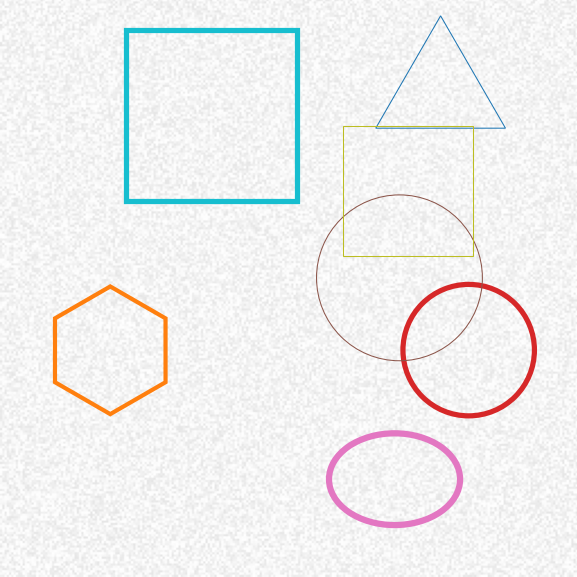[{"shape": "triangle", "thickness": 0.5, "radius": 0.65, "center": [0.763, 0.842]}, {"shape": "hexagon", "thickness": 2, "radius": 0.55, "center": [0.191, 0.393]}, {"shape": "circle", "thickness": 2.5, "radius": 0.57, "center": [0.812, 0.393]}, {"shape": "circle", "thickness": 0.5, "radius": 0.72, "center": [0.692, 0.518]}, {"shape": "oval", "thickness": 3, "radius": 0.57, "center": [0.683, 0.169]}, {"shape": "square", "thickness": 0.5, "radius": 0.56, "center": [0.707, 0.669]}, {"shape": "square", "thickness": 2.5, "radius": 0.74, "center": [0.366, 0.799]}]